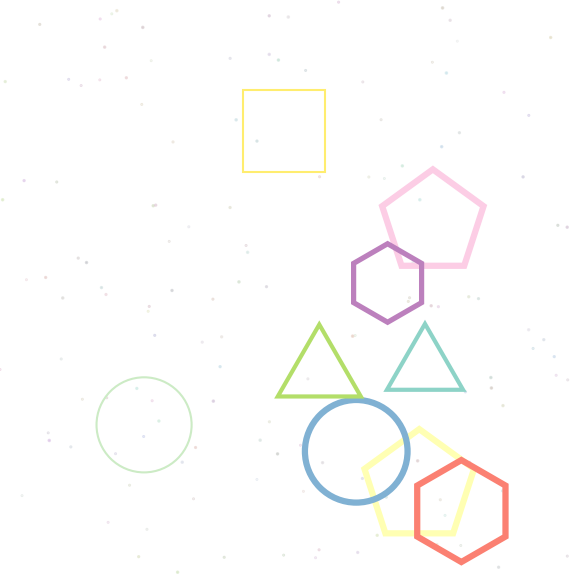[{"shape": "triangle", "thickness": 2, "radius": 0.38, "center": [0.736, 0.362]}, {"shape": "pentagon", "thickness": 3, "radius": 0.5, "center": [0.726, 0.156]}, {"shape": "hexagon", "thickness": 3, "radius": 0.44, "center": [0.799, 0.114]}, {"shape": "circle", "thickness": 3, "radius": 0.44, "center": [0.617, 0.218]}, {"shape": "triangle", "thickness": 2, "radius": 0.42, "center": [0.553, 0.354]}, {"shape": "pentagon", "thickness": 3, "radius": 0.46, "center": [0.75, 0.614]}, {"shape": "hexagon", "thickness": 2.5, "radius": 0.34, "center": [0.671, 0.509]}, {"shape": "circle", "thickness": 1, "radius": 0.41, "center": [0.249, 0.263]}, {"shape": "square", "thickness": 1, "radius": 0.36, "center": [0.491, 0.772]}]